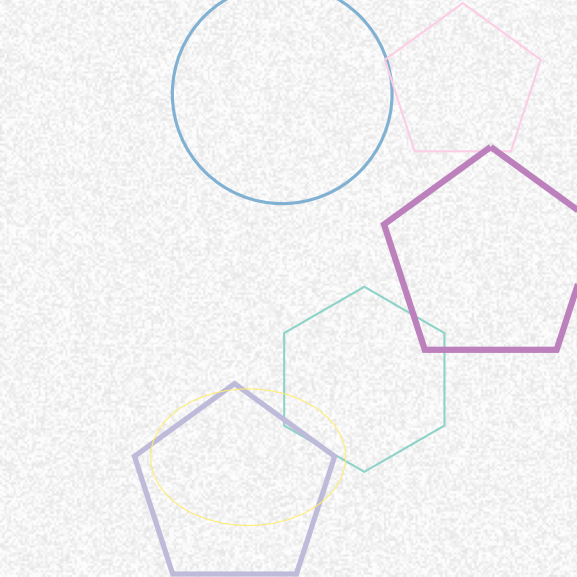[{"shape": "hexagon", "thickness": 1, "radius": 0.8, "center": [0.631, 0.342]}, {"shape": "pentagon", "thickness": 2.5, "radius": 0.91, "center": [0.406, 0.153]}, {"shape": "circle", "thickness": 1.5, "radius": 0.95, "center": [0.489, 0.837]}, {"shape": "pentagon", "thickness": 1, "radius": 0.71, "center": [0.801, 0.852]}, {"shape": "pentagon", "thickness": 3, "radius": 0.97, "center": [0.85, 0.551]}, {"shape": "oval", "thickness": 0.5, "radius": 0.84, "center": [0.43, 0.207]}]